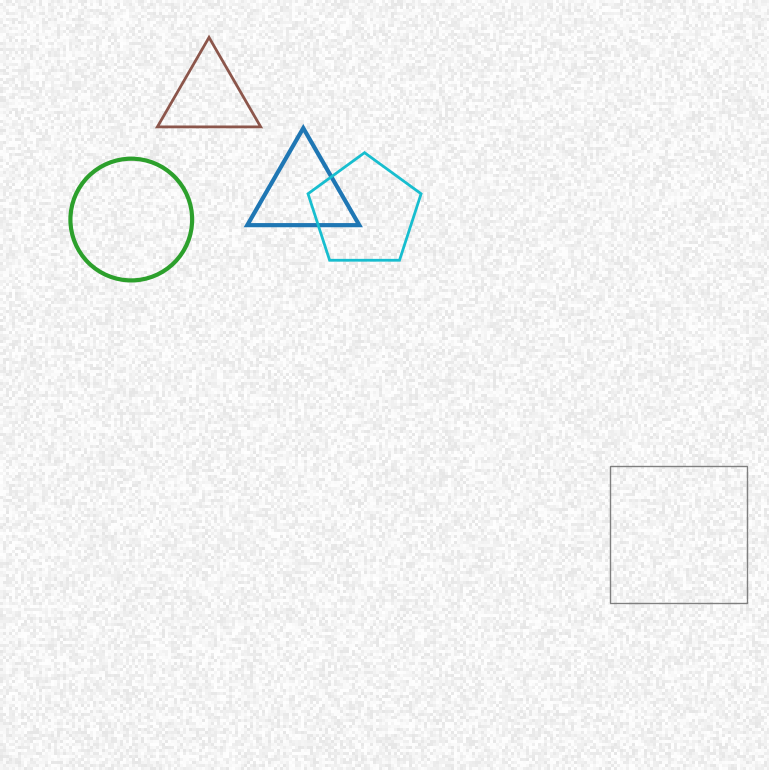[{"shape": "triangle", "thickness": 1.5, "radius": 0.42, "center": [0.394, 0.75]}, {"shape": "circle", "thickness": 1.5, "radius": 0.4, "center": [0.17, 0.715]}, {"shape": "triangle", "thickness": 1, "radius": 0.39, "center": [0.271, 0.874]}, {"shape": "square", "thickness": 0.5, "radius": 0.44, "center": [0.882, 0.306]}, {"shape": "pentagon", "thickness": 1, "radius": 0.39, "center": [0.473, 0.724]}]